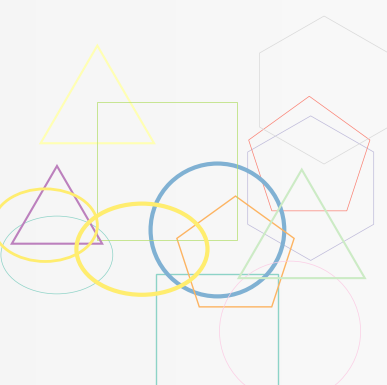[{"shape": "square", "thickness": 1, "radius": 0.79, "center": [0.56, 0.129]}, {"shape": "oval", "thickness": 0.5, "radius": 0.72, "center": [0.147, 0.338]}, {"shape": "triangle", "thickness": 1.5, "radius": 0.85, "center": [0.251, 0.712]}, {"shape": "hexagon", "thickness": 0.5, "radius": 0.94, "center": [0.802, 0.511]}, {"shape": "pentagon", "thickness": 0.5, "radius": 0.82, "center": [0.798, 0.585]}, {"shape": "circle", "thickness": 3, "radius": 0.86, "center": [0.561, 0.403]}, {"shape": "pentagon", "thickness": 1, "radius": 0.8, "center": [0.608, 0.332]}, {"shape": "square", "thickness": 0.5, "radius": 0.9, "center": [0.432, 0.555]}, {"shape": "circle", "thickness": 0.5, "radius": 0.91, "center": [0.749, 0.14]}, {"shape": "hexagon", "thickness": 0.5, "radius": 0.96, "center": [0.836, 0.766]}, {"shape": "triangle", "thickness": 1.5, "radius": 0.67, "center": [0.147, 0.434]}, {"shape": "triangle", "thickness": 1.5, "radius": 0.94, "center": [0.779, 0.372]}, {"shape": "oval", "thickness": 2, "radius": 0.67, "center": [0.117, 0.415]}, {"shape": "oval", "thickness": 3, "radius": 0.85, "center": [0.366, 0.353]}]